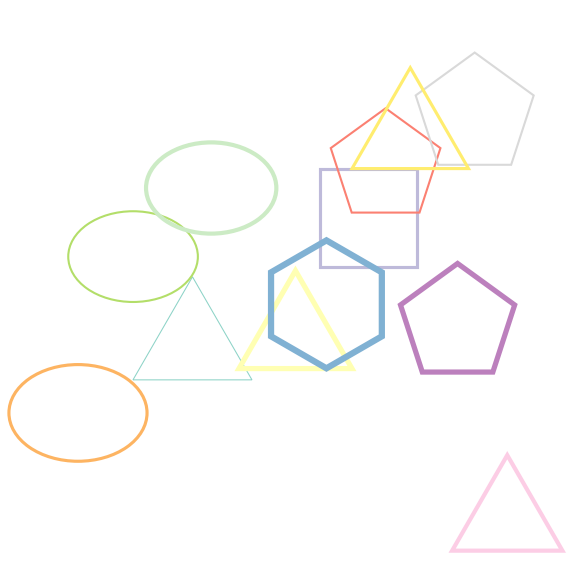[{"shape": "triangle", "thickness": 0.5, "radius": 0.59, "center": [0.333, 0.401]}, {"shape": "triangle", "thickness": 2.5, "radius": 0.56, "center": [0.512, 0.417]}, {"shape": "square", "thickness": 1.5, "radius": 0.42, "center": [0.638, 0.622]}, {"shape": "pentagon", "thickness": 1, "radius": 0.5, "center": [0.668, 0.712]}, {"shape": "hexagon", "thickness": 3, "radius": 0.55, "center": [0.565, 0.472]}, {"shape": "oval", "thickness": 1.5, "radius": 0.6, "center": [0.135, 0.284]}, {"shape": "oval", "thickness": 1, "radius": 0.56, "center": [0.23, 0.555]}, {"shape": "triangle", "thickness": 2, "radius": 0.55, "center": [0.878, 0.101]}, {"shape": "pentagon", "thickness": 1, "radius": 0.54, "center": [0.822, 0.801]}, {"shape": "pentagon", "thickness": 2.5, "radius": 0.52, "center": [0.792, 0.439]}, {"shape": "oval", "thickness": 2, "radius": 0.56, "center": [0.366, 0.674]}, {"shape": "triangle", "thickness": 1.5, "radius": 0.58, "center": [0.71, 0.765]}]